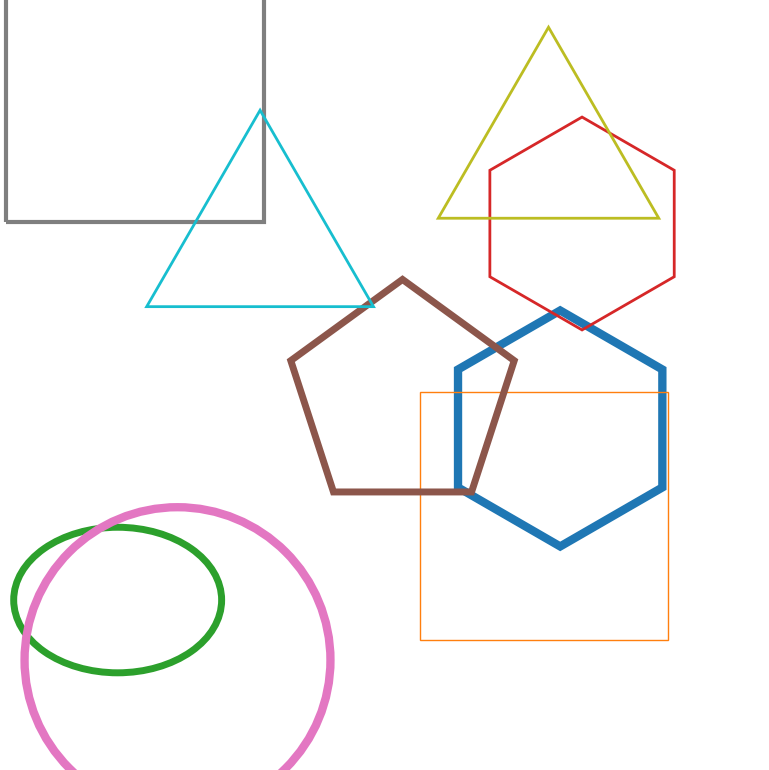[{"shape": "hexagon", "thickness": 3, "radius": 0.77, "center": [0.728, 0.444]}, {"shape": "square", "thickness": 0.5, "radius": 0.8, "center": [0.706, 0.33]}, {"shape": "oval", "thickness": 2.5, "radius": 0.68, "center": [0.153, 0.221]}, {"shape": "hexagon", "thickness": 1, "radius": 0.69, "center": [0.756, 0.71]}, {"shape": "pentagon", "thickness": 2.5, "radius": 0.76, "center": [0.523, 0.485]}, {"shape": "circle", "thickness": 3, "radius": 0.99, "center": [0.231, 0.143]}, {"shape": "square", "thickness": 1.5, "radius": 0.84, "center": [0.176, 0.879]}, {"shape": "triangle", "thickness": 1, "radius": 0.83, "center": [0.712, 0.799]}, {"shape": "triangle", "thickness": 1, "radius": 0.85, "center": [0.338, 0.687]}]